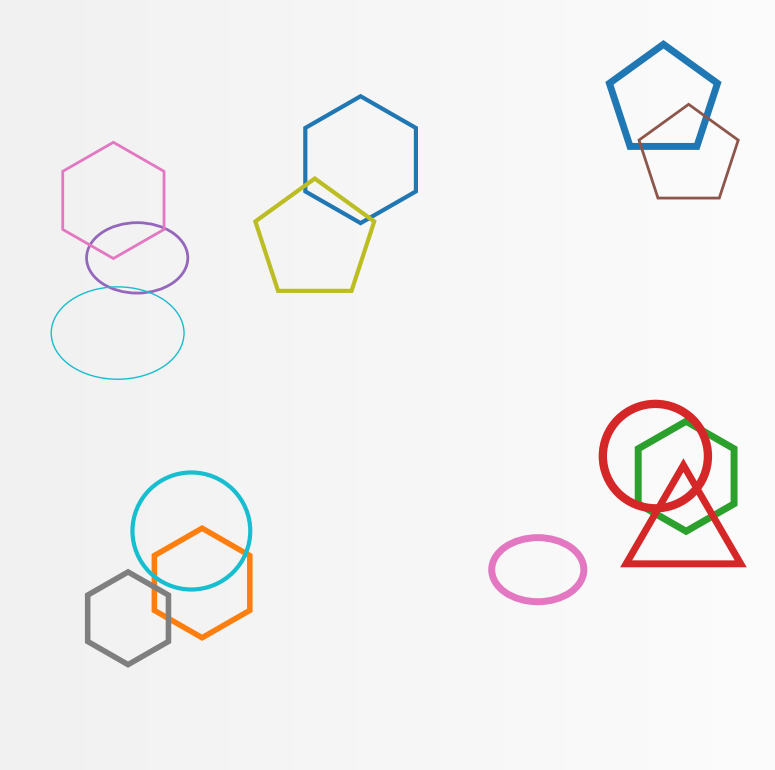[{"shape": "hexagon", "thickness": 1.5, "radius": 0.41, "center": [0.465, 0.793]}, {"shape": "pentagon", "thickness": 2.5, "radius": 0.37, "center": [0.856, 0.869]}, {"shape": "hexagon", "thickness": 2, "radius": 0.36, "center": [0.261, 0.243]}, {"shape": "hexagon", "thickness": 2.5, "radius": 0.36, "center": [0.885, 0.381]}, {"shape": "circle", "thickness": 3, "radius": 0.34, "center": [0.846, 0.408]}, {"shape": "triangle", "thickness": 2.5, "radius": 0.43, "center": [0.882, 0.31]}, {"shape": "oval", "thickness": 1, "radius": 0.33, "center": [0.177, 0.665]}, {"shape": "pentagon", "thickness": 1, "radius": 0.34, "center": [0.889, 0.797]}, {"shape": "hexagon", "thickness": 1, "radius": 0.38, "center": [0.146, 0.74]}, {"shape": "oval", "thickness": 2.5, "radius": 0.3, "center": [0.694, 0.26]}, {"shape": "hexagon", "thickness": 2, "radius": 0.3, "center": [0.165, 0.197]}, {"shape": "pentagon", "thickness": 1.5, "radius": 0.4, "center": [0.406, 0.687]}, {"shape": "circle", "thickness": 1.5, "radius": 0.38, "center": [0.247, 0.31]}, {"shape": "oval", "thickness": 0.5, "radius": 0.43, "center": [0.152, 0.567]}]